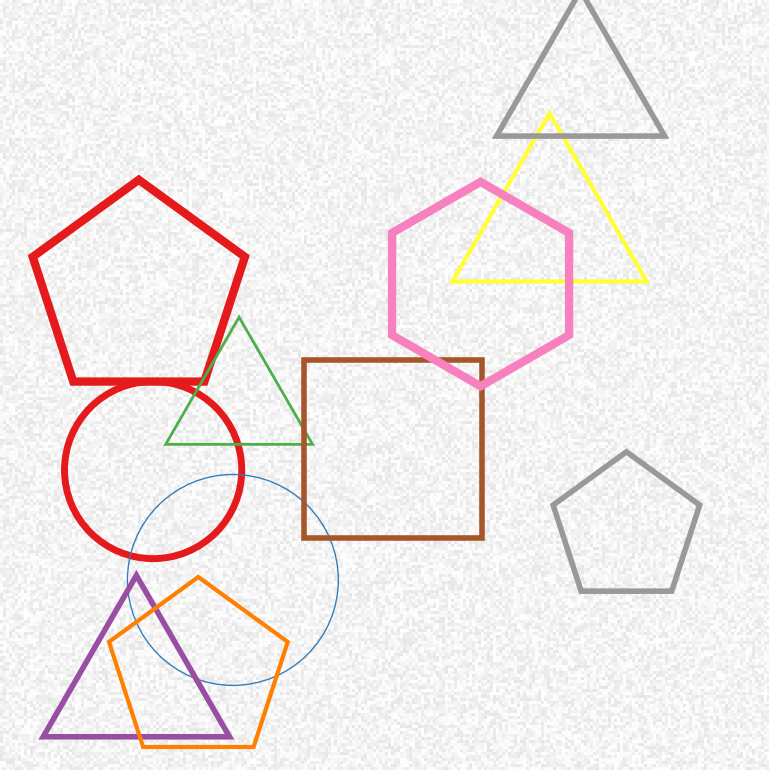[{"shape": "pentagon", "thickness": 3, "radius": 0.72, "center": [0.18, 0.622]}, {"shape": "circle", "thickness": 2.5, "radius": 0.58, "center": [0.199, 0.39]}, {"shape": "circle", "thickness": 0.5, "radius": 0.68, "center": [0.302, 0.247]}, {"shape": "triangle", "thickness": 1, "radius": 0.55, "center": [0.311, 0.478]}, {"shape": "triangle", "thickness": 2, "radius": 0.7, "center": [0.177, 0.113]}, {"shape": "pentagon", "thickness": 1.5, "radius": 0.61, "center": [0.258, 0.129]}, {"shape": "triangle", "thickness": 1.5, "radius": 0.73, "center": [0.714, 0.707]}, {"shape": "square", "thickness": 2, "radius": 0.58, "center": [0.51, 0.417]}, {"shape": "hexagon", "thickness": 3, "radius": 0.66, "center": [0.624, 0.631]}, {"shape": "triangle", "thickness": 2, "radius": 0.63, "center": [0.754, 0.886]}, {"shape": "pentagon", "thickness": 2, "radius": 0.5, "center": [0.814, 0.313]}]